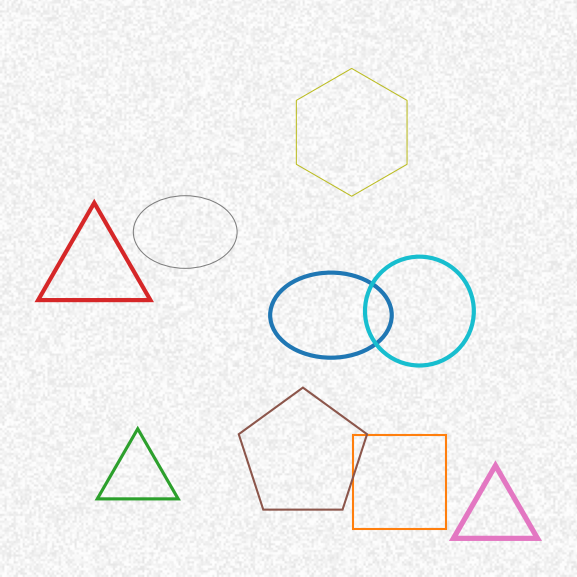[{"shape": "oval", "thickness": 2, "radius": 0.53, "center": [0.573, 0.453]}, {"shape": "square", "thickness": 1, "radius": 0.4, "center": [0.691, 0.165]}, {"shape": "triangle", "thickness": 1.5, "radius": 0.4, "center": [0.238, 0.176]}, {"shape": "triangle", "thickness": 2, "radius": 0.56, "center": [0.163, 0.536]}, {"shape": "pentagon", "thickness": 1, "radius": 0.58, "center": [0.525, 0.211]}, {"shape": "triangle", "thickness": 2.5, "radius": 0.42, "center": [0.858, 0.109]}, {"shape": "oval", "thickness": 0.5, "radius": 0.45, "center": [0.321, 0.597]}, {"shape": "hexagon", "thickness": 0.5, "radius": 0.55, "center": [0.609, 0.77]}, {"shape": "circle", "thickness": 2, "radius": 0.47, "center": [0.726, 0.46]}]